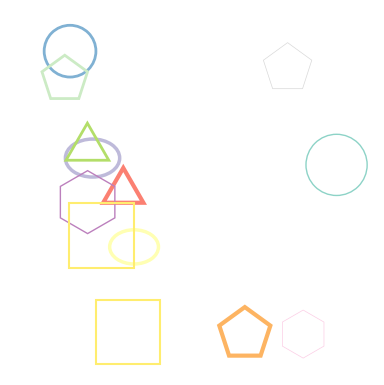[{"shape": "circle", "thickness": 1, "radius": 0.4, "center": [0.874, 0.572]}, {"shape": "oval", "thickness": 2.5, "radius": 0.32, "center": [0.348, 0.359]}, {"shape": "oval", "thickness": 2.5, "radius": 0.35, "center": [0.24, 0.59]}, {"shape": "triangle", "thickness": 3, "radius": 0.3, "center": [0.32, 0.504]}, {"shape": "circle", "thickness": 2, "radius": 0.34, "center": [0.182, 0.867]}, {"shape": "pentagon", "thickness": 3, "radius": 0.35, "center": [0.636, 0.133]}, {"shape": "triangle", "thickness": 2, "radius": 0.32, "center": [0.227, 0.616]}, {"shape": "hexagon", "thickness": 0.5, "radius": 0.31, "center": [0.787, 0.132]}, {"shape": "pentagon", "thickness": 0.5, "radius": 0.33, "center": [0.747, 0.823]}, {"shape": "hexagon", "thickness": 1, "radius": 0.41, "center": [0.228, 0.475]}, {"shape": "pentagon", "thickness": 2, "radius": 0.31, "center": [0.168, 0.794]}, {"shape": "square", "thickness": 1.5, "radius": 0.42, "center": [0.332, 0.137]}, {"shape": "square", "thickness": 1.5, "radius": 0.42, "center": [0.265, 0.387]}]